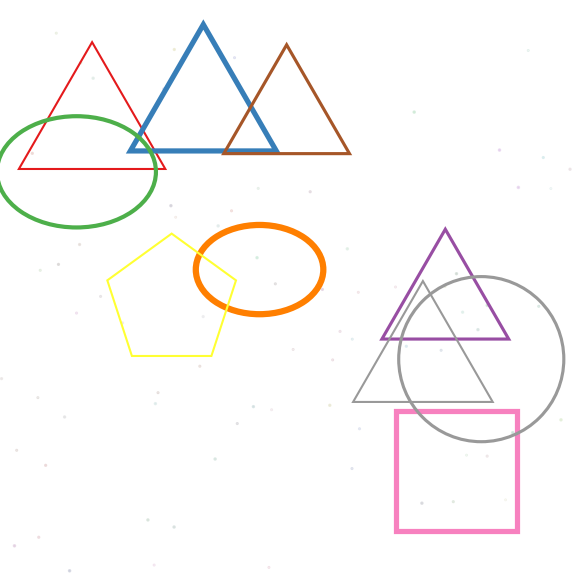[{"shape": "triangle", "thickness": 1, "radius": 0.73, "center": [0.159, 0.78]}, {"shape": "triangle", "thickness": 2.5, "radius": 0.73, "center": [0.352, 0.811]}, {"shape": "oval", "thickness": 2, "radius": 0.69, "center": [0.132, 0.702]}, {"shape": "triangle", "thickness": 1.5, "radius": 0.63, "center": [0.771, 0.475]}, {"shape": "oval", "thickness": 3, "radius": 0.55, "center": [0.449, 0.532]}, {"shape": "pentagon", "thickness": 1, "radius": 0.59, "center": [0.297, 0.477]}, {"shape": "triangle", "thickness": 1.5, "radius": 0.63, "center": [0.496, 0.796]}, {"shape": "square", "thickness": 2.5, "radius": 0.52, "center": [0.79, 0.184]}, {"shape": "triangle", "thickness": 1, "radius": 0.7, "center": [0.732, 0.373]}, {"shape": "circle", "thickness": 1.5, "radius": 0.71, "center": [0.833, 0.377]}]